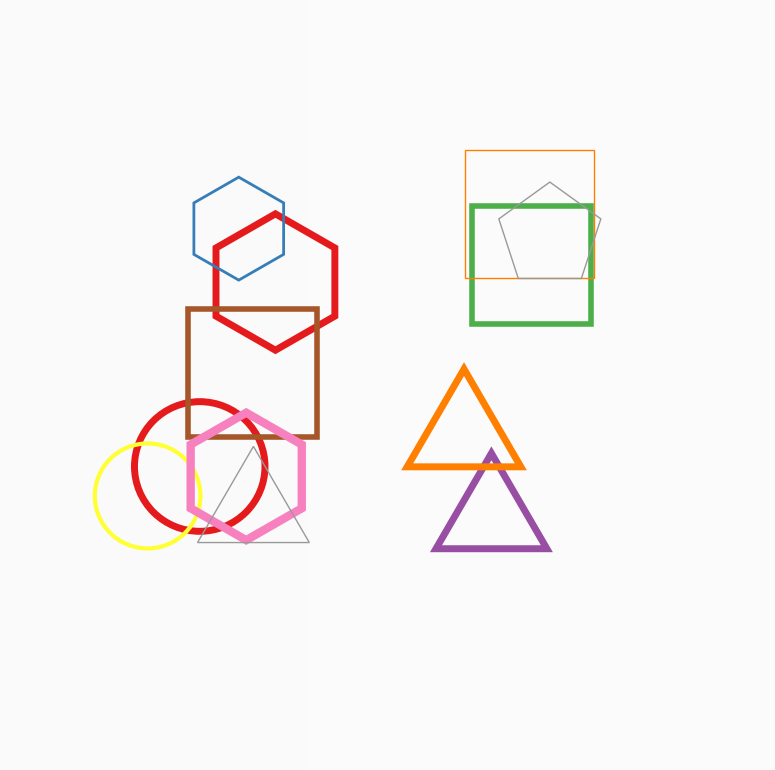[{"shape": "hexagon", "thickness": 2.5, "radius": 0.44, "center": [0.355, 0.634]}, {"shape": "circle", "thickness": 2.5, "radius": 0.42, "center": [0.258, 0.394]}, {"shape": "hexagon", "thickness": 1, "radius": 0.33, "center": [0.308, 0.703]}, {"shape": "square", "thickness": 2, "radius": 0.38, "center": [0.685, 0.656]}, {"shape": "triangle", "thickness": 2.5, "radius": 0.41, "center": [0.634, 0.329]}, {"shape": "triangle", "thickness": 2.5, "radius": 0.42, "center": [0.599, 0.436]}, {"shape": "square", "thickness": 0.5, "radius": 0.41, "center": [0.684, 0.722]}, {"shape": "circle", "thickness": 1.5, "radius": 0.34, "center": [0.19, 0.356]}, {"shape": "square", "thickness": 2, "radius": 0.42, "center": [0.326, 0.516]}, {"shape": "hexagon", "thickness": 3, "radius": 0.41, "center": [0.318, 0.381]}, {"shape": "triangle", "thickness": 0.5, "radius": 0.42, "center": [0.327, 0.337]}, {"shape": "pentagon", "thickness": 0.5, "radius": 0.35, "center": [0.709, 0.694]}]